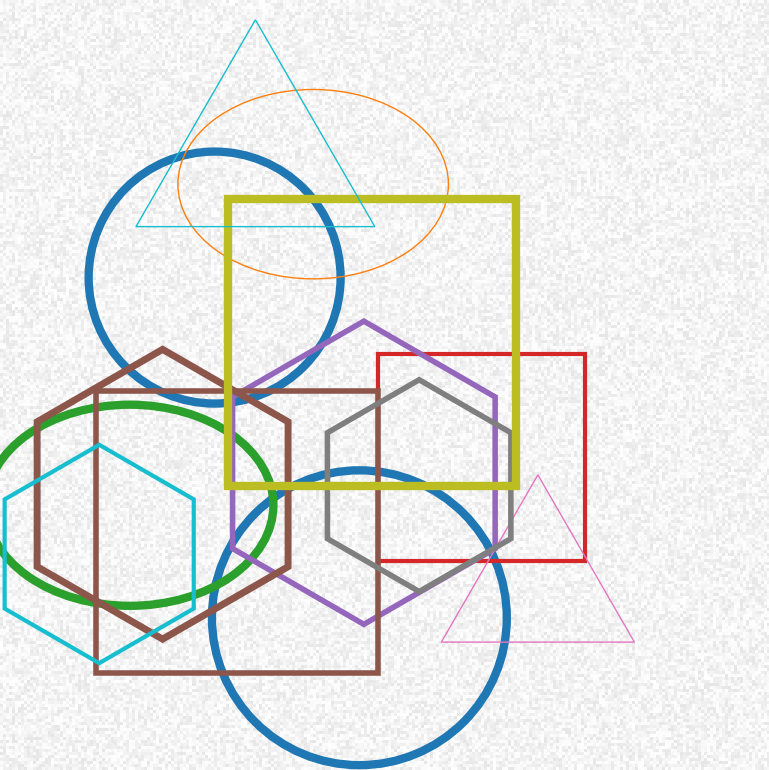[{"shape": "circle", "thickness": 3, "radius": 0.96, "center": [0.467, 0.198]}, {"shape": "circle", "thickness": 3, "radius": 0.82, "center": [0.279, 0.64]}, {"shape": "oval", "thickness": 0.5, "radius": 0.88, "center": [0.407, 0.761]}, {"shape": "oval", "thickness": 3, "radius": 0.93, "center": [0.168, 0.344]}, {"shape": "square", "thickness": 1.5, "radius": 0.67, "center": [0.625, 0.406]}, {"shape": "hexagon", "thickness": 2, "radius": 0.98, "center": [0.473, 0.386]}, {"shape": "square", "thickness": 2, "radius": 0.92, "center": [0.308, 0.309]}, {"shape": "hexagon", "thickness": 2.5, "radius": 0.94, "center": [0.211, 0.358]}, {"shape": "triangle", "thickness": 0.5, "radius": 0.72, "center": [0.699, 0.238]}, {"shape": "hexagon", "thickness": 2, "radius": 0.69, "center": [0.544, 0.369]}, {"shape": "square", "thickness": 3, "radius": 0.93, "center": [0.483, 0.556]}, {"shape": "triangle", "thickness": 0.5, "radius": 0.9, "center": [0.332, 0.795]}, {"shape": "hexagon", "thickness": 1.5, "radius": 0.71, "center": [0.129, 0.281]}]